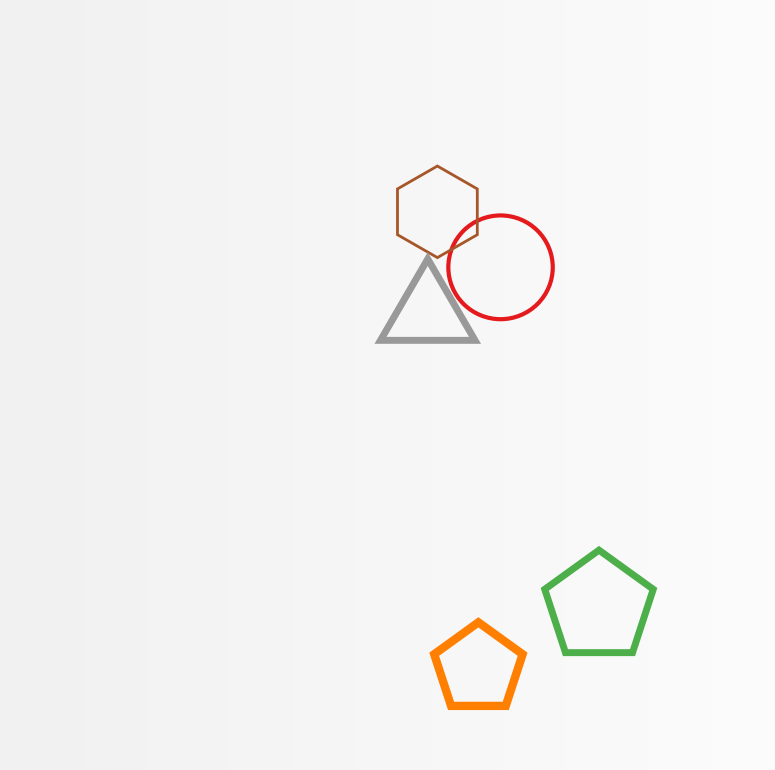[{"shape": "circle", "thickness": 1.5, "radius": 0.34, "center": [0.646, 0.653]}, {"shape": "pentagon", "thickness": 2.5, "radius": 0.37, "center": [0.773, 0.212]}, {"shape": "pentagon", "thickness": 3, "radius": 0.3, "center": [0.617, 0.132]}, {"shape": "hexagon", "thickness": 1, "radius": 0.3, "center": [0.564, 0.725]}, {"shape": "triangle", "thickness": 2.5, "radius": 0.35, "center": [0.552, 0.593]}]